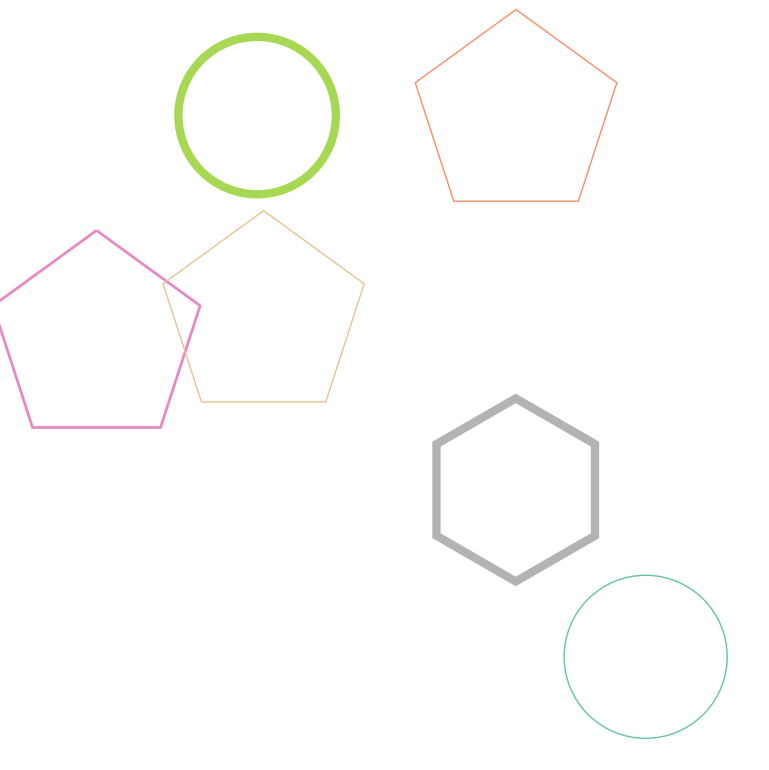[{"shape": "circle", "thickness": 0.5, "radius": 0.53, "center": [0.839, 0.147]}, {"shape": "pentagon", "thickness": 0.5, "radius": 0.69, "center": [0.67, 0.85]}, {"shape": "pentagon", "thickness": 1, "radius": 0.71, "center": [0.125, 0.559]}, {"shape": "circle", "thickness": 3, "radius": 0.51, "center": [0.334, 0.85]}, {"shape": "pentagon", "thickness": 0.5, "radius": 0.69, "center": [0.342, 0.589]}, {"shape": "hexagon", "thickness": 3, "radius": 0.59, "center": [0.67, 0.364]}]